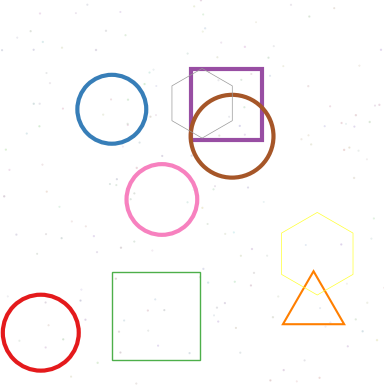[{"shape": "circle", "thickness": 3, "radius": 0.49, "center": [0.106, 0.136]}, {"shape": "circle", "thickness": 3, "radius": 0.45, "center": [0.29, 0.716]}, {"shape": "square", "thickness": 1, "radius": 0.57, "center": [0.406, 0.178]}, {"shape": "square", "thickness": 3, "radius": 0.46, "center": [0.588, 0.728]}, {"shape": "triangle", "thickness": 1.5, "radius": 0.46, "center": [0.814, 0.204]}, {"shape": "hexagon", "thickness": 0.5, "radius": 0.54, "center": [0.824, 0.341]}, {"shape": "circle", "thickness": 3, "radius": 0.54, "center": [0.603, 0.646]}, {"shape": "circle", "thickness": 3, "radius": 0.46, "center": [0.42, 0.482]}, {"shape": "hexagon", "thickness": 0.5, "radius": 0.45, "center": [0.525, 0.732]}]